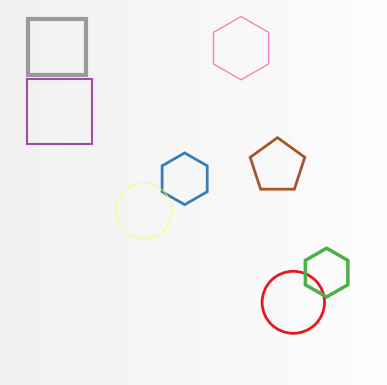[{"shape": "circle", "thickness": 2, "radius": 0.4, "center": [0.757, 0.215]}, {"shape": "hexagon", "thickness": 2, "radius": 0.34, "center": [0.477, 0.536]}, {"shape": "hexagon", "thickness": 2.5, "radius": 0.32, "center": [0.843, 0.292]}, {"shape": "square", "thickness": 1.5, "radius": 0.42, "center": [0.153, 0.711]}, {"shape": "circle", "thickness": 0.5, "radius": 0.36, "center": [0.372, 0.451]}, {"shape": "pentagon", "thickness": 2, "radius": 0.37, "center": [0.716, 0.569]}, {"shape": "hexagon", "thickness": 1, "radius": 0.41, "center": [0.622, 0.875]}, {"shape": "square", "thickness": 3, "radius": 0.37, "center": [0.147, 0.878]}]